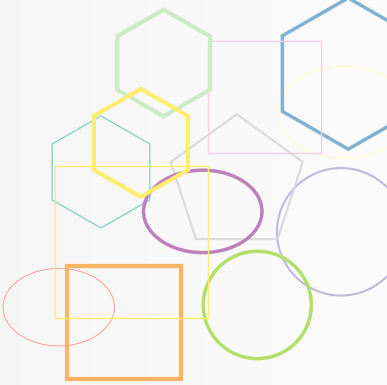[{"shape": "hexagon", "thickness": 1, "radius": 0.73, "center": [0.26, 0.553]}, {"shape": "oval", "thickness": 0.5, "radius": 0.85, "center": [0.888, 0.708]}, {"shape": "circle", "thickness": 1.5, "radius": 0.83, "center": [0.88, 0.398]}, {"shape": "oval", "thickness": 0.5, "radius": 0.72, "center": [0.152, 0.202]}, {"shape": "hexagon", "thickness": 2.5, "radius": 0.98, "center": [0.899, 0.809]}, {"shape": "square", "thickness": 3, "radius": 0.73, "center": [0.32, 0.163]}, {"shape": "circle", "thickness": 2.5, "radius": 0.7, "center": [0.664, 0.208]}, {"shape": "square", "thickness": 1, "radius": 0.73, "center": [0.682, 0.749]}, {"shape": "pentagon", "thickness": 1.5, "radius": 0.9, "center": [0.611, 0.524]}, {"shape": "oval", "thickness": 2.5, "radius": 0.76, "center": [0.523, 0.451]}, {"shape": "hexagon", "thickness": 3, "radius": 0.69, "center": [0.422, 0.836]}, {"shape": "hexagon", "thickness": 3, "radius": 0.7, "center": [0.364, 0.629]}, {"shape": "square", "thickness": 1, "radius": 0.99, "center": [0.339, 0.371]}]